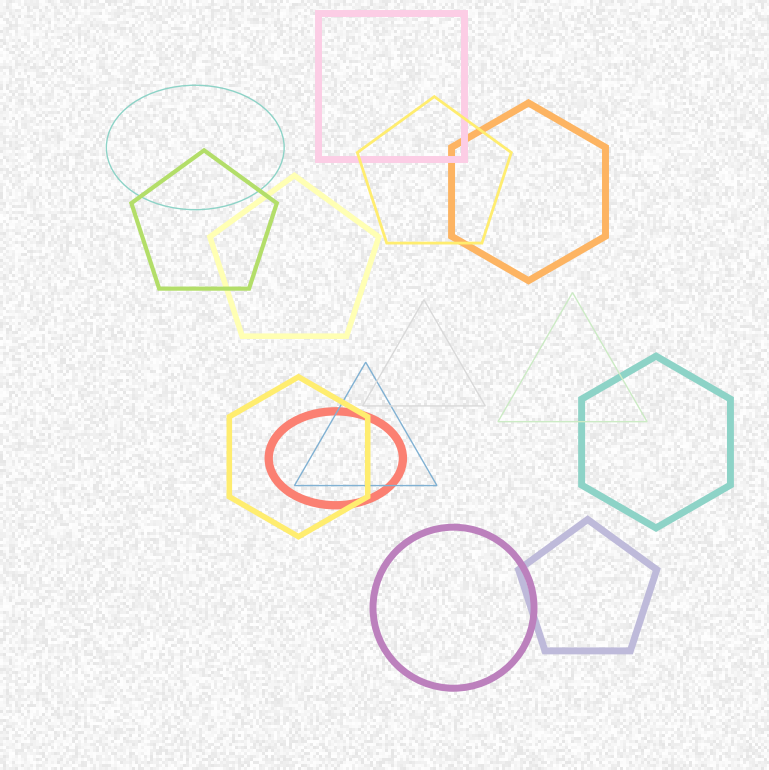[{"shape": "hexagon", "thickness": 2.5, "radius": 0.56, "center": [0.852, 0.426]}, {"shape": "oval", "thickness": 0.5, "radius": 0.58, "center": [0.254, 0.808]}, {"shape": "pentagon", "thickness": 2, "radius": 0.58, "center": [0.382, 0.657]}, {"shape": "pentagon", "thickness": 2.5, "radius": 0.47, "center": [0.763, 0.231]}, {"shape": "oval", "thickness": 3, "radius": 0.44, "center": [0.436, 0.405]}, {"shape": "triangle", "thickness": 0.5, "radius": 0.53, "center": [0.475, 0.423]}, {"shape": "hexagon", "thickness": 2.5, "radius": 0.58, "center": [0.686, 0.751]}, {"shape": "pentagon", "thickness": 1.5, "radius": 0.5, "center": [0.265, 0.705]}, {"shape": "square", "thickness": 2.5, "radius": 0.47, "center": [0.508, 0.888]}, {"shape": "triangle", "thickness": 0.5, "radius": 0.46, "center": [0.551, 0.519]}, {"shape": "circle", "thickness": 2.5, "radius": 0.52, "center": [0.589, 0.211]}, {"shape": "triangle", "thickness": 0.5, "radius": 0.56, "center": [0.744, 0.508]}, {"shape": "hexagon", "thickness": 2, "radius": 0.52, "center": [0.388, 0.407]}, {"shape": "pentagon", "thickness": 1, "radius": 0.53, "center": [0.564, 0.769]}]